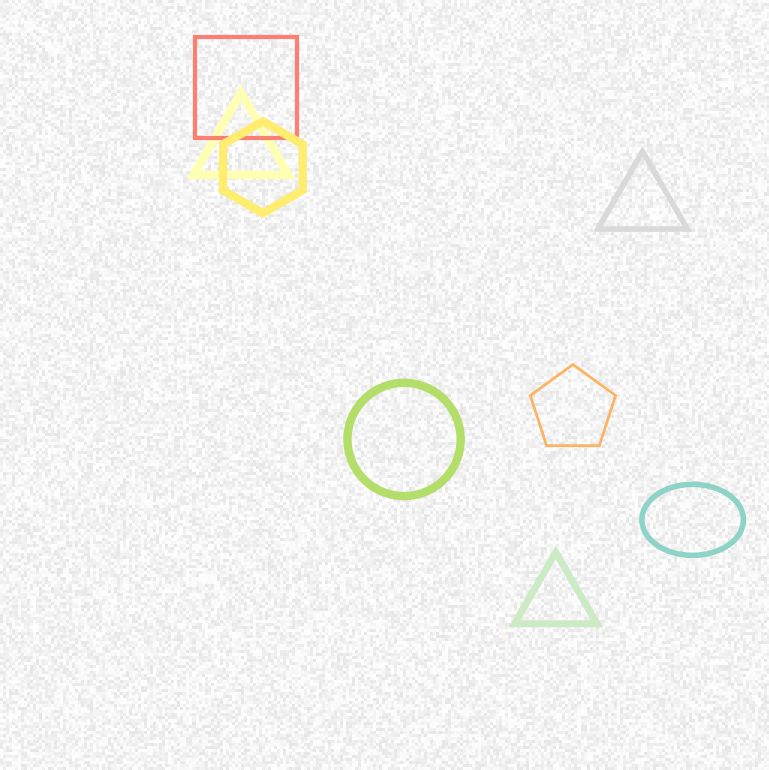[{"shape": "oval", "thickness": 2, "radius": 0.33, "center": [0.9, 0.325]}, {"shape": "triangle", "thickness": 3, "radius": 0.36, "center": [0.313, 0.809]}, {"shape": "square", "thickness": 1.5, "radius": 0.33, "center": [0.319, 0.886]}, {"shape": "pentagon", "thickness": 1, "radius": 0.29, "center": [0.744, 0.468]}, {"shape": "circle", "thickness": 3, "radius": 0.37, "center": [0.525, 0.429]}, {"shape": "triangle", "thickness": 2, "radius": 0.34, "center": [0.834, 0.736]}, {"shape": "triangle", "thickness": 2.5, "radius": 0.31, "center": [0.722, 0.221]}, {"shape": "hexagon", "thickness": 3, "radius": 0.3, "center": [0.341, 0.783]}]